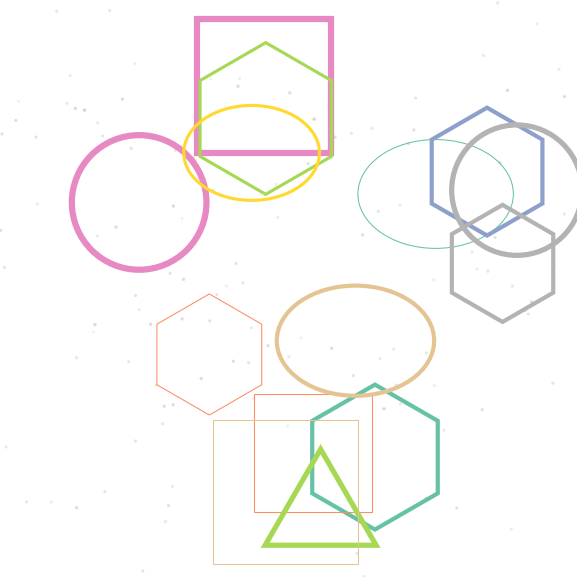[{"shape": "hexagon", "thickness": 2, "radius": 0.63, "center": [0.649, 0.208]}, {"shape": "oval", "thickness": 0.5, "radius": 0.67, "center": [0.754, 0.663]}, {"shape": "square", "thickness": 0.5, "radius": 0.51, "center": [0.542, 0.215]}, {"shape": "hexagon", "thickness": 0.5, "radius": 0.52, "center": [0.362, 0.385]}, {"shape": "hexagon", "thickness": 2, "radius": 0.55, "center": [0.843, 0.702]}, {"shape": "square", "thickness": 3, "radius": 0.58, "center": [0.457, 0.85]}, {"shape": "circle", "thickness": 3, "radius": 0.58, "center": [0.241, 0.649]}, {"shape": "hexagon", "thickness": 1.5, "radius": 0.66, "center": [0.46, 0.794]}, {"shape": "triangle", "thickness": 2.5, "radius": 0.55, "center": [0.555, 0.11]}, {"shape": "oval", "thickness": 1.5, "radius": 0.59, "center": [0.436, 0.734]}, {"shape": "oval", "thickness": 2, "radius": 0.68, "center": [0.616, 0.409]}, {"shape": "square", "thickness": 0.5, "radius": 0.62, "center": [0.494, 0.147]}, {"shape": "circle", "thickness": 2.5, "radius": 0.56, "center": [0.895, 0.67]}, {"shape": "hexagon", "thickness": 2, "radius": 0.51, "center": [0.87, 0.543]}]